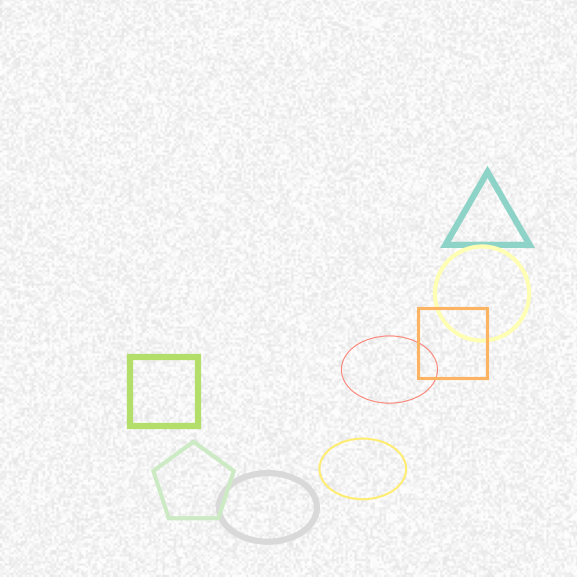[{"shape": "triangle", "thickness": 3, "radius": 0.42, "center": [0.844, 0.617]}, {"shape": "circle", "thickness": 2, "radius": 0.41, "center": [0.835, 0.491]}, {"shape": "oval", "thickness": 0.5, "radius": 0.42, "center": [0.674, 0.359]}, {"shape": "square", "thickness": 1.5, "radius": 0.3, "center": [0.784, 0.405]}, {"shape": "square", "thickness": 3, "radius": 0.3, "center": [0.284, 0.321]}, {"shape": "oval", "thickness": 3, "radius": 0.42, "center": [0.464, 0.121]}, {"shape": "pentagon", "thickness": 2, "radius": 0.37, "center": [0.335, 0.161]}, {"shape": "oval", "thickness": 1, "radius": 0.38, "center": [0.628, 0.187]}]